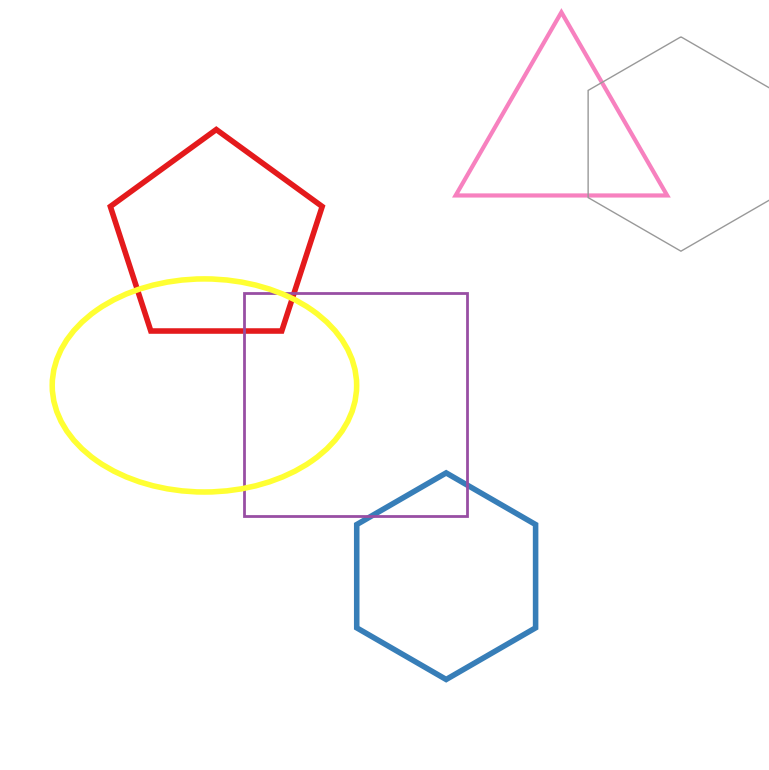[{"shape": "pentagon", "thickness": 2, "radius": 0.72, "center": [0.281, 0.687]}, {"shape": "hexagon", "thickness": 2, "radius": 0.67, "center": [0.579, 0.252]}, {"shape": "square", "thickness": 1, "radius": 0.72, "center": [0.462, 0.475]}, {"shape": "oval", "thickness": 2, "radius": 0.99, "center": [0.265, 0.499]}, {"shape": "triangle", "thickness": 1.5, "radius": 0.79, "center": [0.729, 0.825]}, {"shape": "hexagon", "thickness": 0.5, "radius": 0.7, "center": [0.884, 0.813]}]